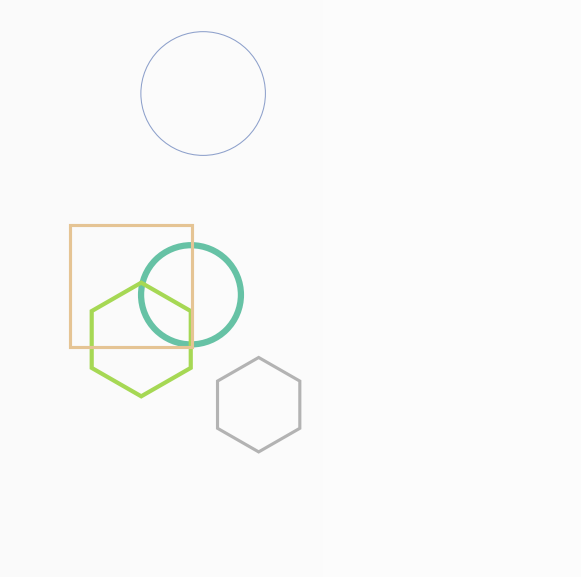[{"shape": "circle", "thickness": 3, "radius": 0.43, "center": [0.329, 0.489]}, {"shape": "circle", "thickness": 0.5, "radius": 0.54, "center": [0.349, 0.837]}, {"shape": "hexagon", "thickness": 2, "radius": 0.49, "center": [0.243, 0.411]}, {"shape": "square", "thickness": 1.5, "radius": 0.53, "center": [0.225, 0.504]}, {"shape": "hexagon", "thickness": 1.5, "radius": 0.41, "center": [0.445, 0.298]}]